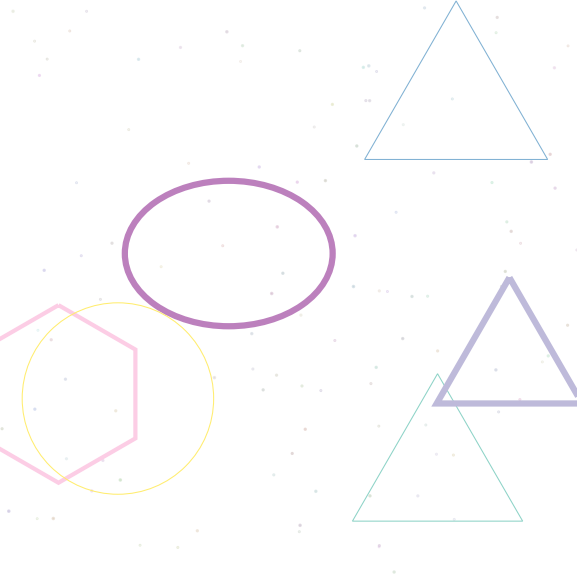[{"shape": "triangle", "thickness": 0.5, "radius": 0.85, "center": [0.758, 0.182]}, {"shape": "triangle", "thickness": 3, "radius": 0.73, "center": [0.882, 0.373]}, {"shape": "triangle", "thickness": 0.5, "radius": 0.91, "center": [0.79, 0.815]}, {"shape": "hexagon", "thickness": 2, "radius": 0.77, "center": [0.101, 0.317]}, {"shape": "oval", "thickness": 3, "radius": 0.9, "center": [0.396, 0.56]}, {"shape": "circle", "thickness": 0.5, "radius": 0.83, "center": [0.204, 0.309]}]